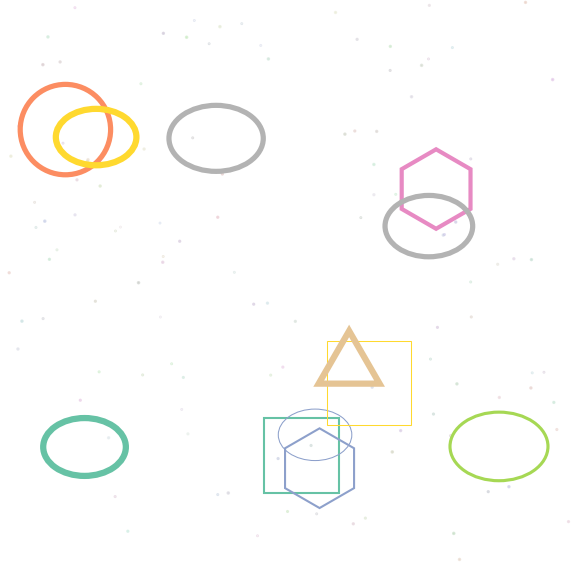[{"shape": "oval", "thickness": 3, "radius": 0.36, "center": [0.146, 0.225]}, {"shape": "square", "thickness": 1, "radius": 0.33, "center": [0.523, 0.211]}, {"shape": "circle", "thickness": 2.5, "radius": 0.39, "center": [0.113, 0.775]}, {"shape": "oval", "thickness": 0.5, "radius": 0.32, "center": [0.546, 0.246]}, {"shape": "hexagon", "thickness": 1, "radius": 0.35, "center": [0.553, 0.188]}, {"shape": "hexagon", "thickness": 2, "radius": 0.34, "center": [0.755, 0.672]}, {"shape": "oval", "thickness": 1.5, "radius": 0.42, "center": [0.864, 0.226]}, {"shape": "square", "thickness": 0.5, "radius": 0.36, "center": [0.639, 0.336]}, {"shape": "oval", "thickness": 3, "radius": 0.35, "center": [0.166, 0.762]}, {"shape": "triangle", "thickness": 3, "radius": 0.3, "center": [0.605, 0.365]}, {"shape": "oval", "thickness": 2.5, "radius": 0.41, "center": [0.374, 0.76]}, {"shape": "oval", "thickness": 2.5, "radius": 0.38, "center": [0.743, 0.608]}]